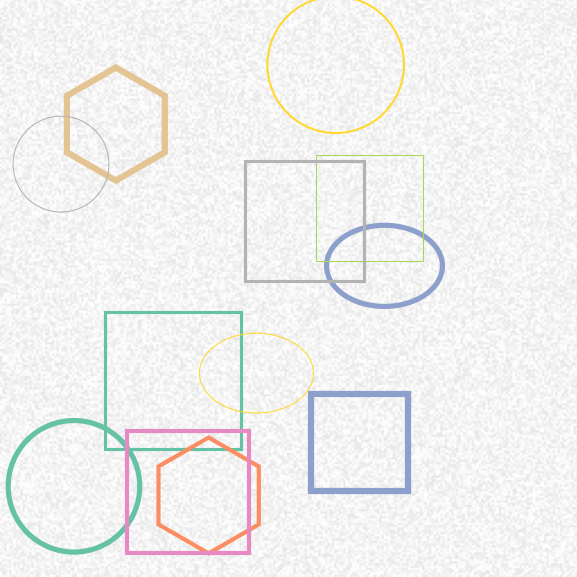[{"shape": "square", "thickness": 1.5, "radius": 0.59, "center": [0.3, 0.34]}, {"shape": "circle", "thickness": 2.5, "radius": 0.57, "center": [0.128, 0.157]}, {"shape": "hexagon", "thickness": 2, "radius": 0.5, "center": [0.361, 0.141]}, {"shape": "oval", "thickness": 2.5, "radius": 0.5, "center": [0.666, 0.539]}, {"shape": "square", "thickness": 3, "radius": 0.42, "center": [0.623, 0.234]}, {"shape": "square", "thickness": 2, "radius": 0.53, "center": [0.325, 0.147]}, {"shape": "square", "thickness": 0.5, "radius": 0.46, "center": [0.64, 0.639]}, {"shape": "oval", "thickness": 0.5, "radius": 0.49, "center": [0.444, 0.353]}, {"shape": "circle", "thickness": 1, "radius": 0.59, "center": [0.581, 0.887]}, {"shape": "hexagon", "thickness": 3, "radius": 0.49, "center": [0.201, 0.784]}, {"shape": "circle", "thickness": 0.5, "radius": 0.42, "center": [0.106, 0.715]}, {"shape": "square", "thickness": 1.5, "radius": 0.52, "center": [0.527, 0.616]}]